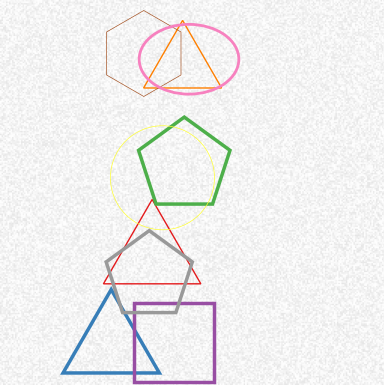[{"shape": "triangle", "thickness": 1, "radius": 0.73, "center": [0.395, 0.336]}, {"shape": "triangle", "thickness": 2.5, "radius": 0.72, "center": [0.289, 0.103]}, {"shape": "pentagon", "thickness": 2.5, "radius": 0.62, "center": [0.479, 0.571]}, {"shape": "square", "thickness": 2.5, "radius": 0.52, "center": [0.453, 0.11]}, {"shape": "triangle", "thickness": 1, "radius": 0.59, "center": [0.474, 0.83]}, {"shape": "circle", "thickness": 0.5, "radius": 0.68, "center": [0.422, 0.538]}, {"shape": "hexagon", "thickness": 0.5, "radius": 0.56, "center": [0.373, 0.861]}, {"shape": "oval", "thickness": 2, "radius": 0.65, "center": [0.491, 0.846]}, {"shape": "pentagon", "thickness": 2.5, "radius": 0.59, "center": [0.388, 0.283]}]